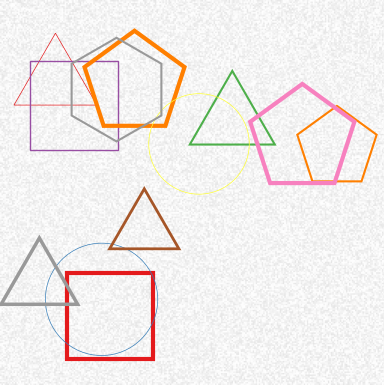[{"shape": "square", "thickness": 3, "radius": 0.56, "center": [0.286, 0.179]}, {"shape": "triangle", "thickness": 0.5, "radius": 0.62, "center": [0.144, 0.789]}, {"shape": "circle", "thickness": 0.5, "radius": 0.73, "center": [0.264, 0.222]}, {"shape": "triangle", "thickness": 1.5, "radius": 0.64, "center": [0.603, 0.688]}, {"shape": "square", "thickness": 1, "radius": 0.57, "center": [0.192, 0.726]}, {"shape": "pentagon", "thickness": 3, "radius": 0.68, "center": [0.349, 0.784]}, {"shape": "pentagon", "thickness": 1.5, "radius": 0.54, "center": [0.875, 0.617]}, {"shape": "circle", "thickness": 0.5, "radius": 0.65, "center": [0.517, 0.626]}, {"shape": "triangle", "thickness": 2, "radius": 0.52, "center": [0.375, 0.406]}, {"shape": "pentagon", "thickness": 3, "radius": 0.71, "center": [0.785, 0.64]}, {"shape": "triangle", "thickness": 2.5, "radius": 0.57, "center": [0.102, 0.267]}, {"shape": "hexagon", "thickness": 1.5, "radius": 0.67, "center": [0.303, 0.767]}]